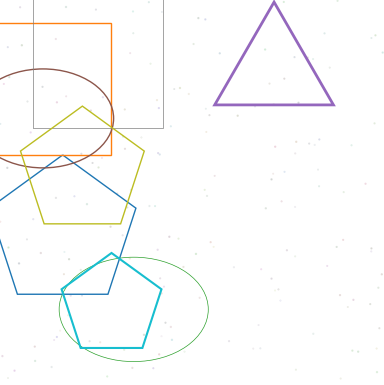[{"shape": "pentagon", "thickness": 1, "radius": 1.0, "center": [0.163, 0.398]}, {"shape": "square", "thickness": 1, "radius": 0.86, "center": [0.115, 0.769]}, {"shape": "oval", "thickness": 0.5, "radius": 0.97, "center": [0.347, 0.196]}, {"shape": "triangle", "thickness": 2, "radius": 0.89, "center": [0.712, 0.817]}, {"shape": "oval", "thickness": 1, "radius": 0.92, "center": [0.112, 0.692]}, {"shape": "square", "thickness": 0.5, "radius": 0.85, "center": [0.254, 0.836]}, {"shape": "pentagon", "thickness": 1, "radius": 0.85, "center": [0.214, 0.555]}, {"shape": "pentagon", "thickness": 1.5, "radius": 0.68, "center": [0.29, 0.207]}]